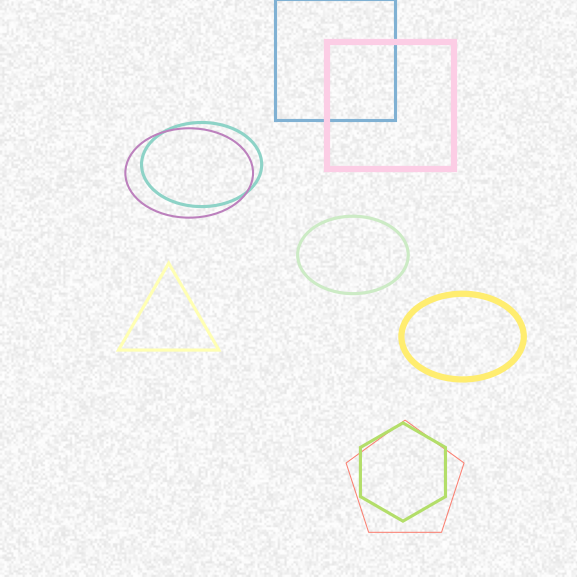[{"shape": "oval", "thickness": 1.5, "radius": 0.52, "center": [0.349, 0.714]}, {"shape": "triangle", "thickness": 1.5, "radius": 0.5, "center": [0.292, 0.443]}, {"shape": "pentagon", "thickness": 0.5, "radius": 0.54, "center": [0.701, 0.164]}, {"shape": "square", "thickness": 1.5, "radius": 0.52, "center": [0.58, 0.896]}, {"shape": "hexagon", "thickness": 1.5, "radius": 0.43, "center": [0.698, 0.182]}, {"shape": "square", "thickness": 3, "radius": 0.55, "center": [0.676, 0.817]}, {"shape": "oval", "thickness": 1, "radius": 0.55, "center": [0.328, 0.7]}, {"shape": "oval", "thickness": 1.5, "radius": 0.48, "center": [0.611, 0.558]}, {"shape": "oval", "thickness": 3, "radius": 0.53, "center": [0.801, 0.416]}]